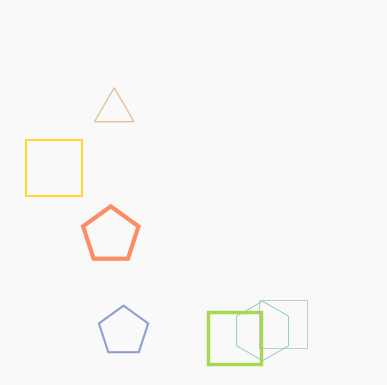[{"shape": "hexagon", "thickness": 0.5, "radius": 0.39, "center": [0.678, 0.14]}, {"shape": "pentagon", "thickness": 3, "radius": 0.38, "center": [0.286, 0.389]}, {"shape": "pentagon", "thickness": 1.5, "radius": 0.33, "center": [0.319, 0.139]}, {"shape": "square", "thickness": 2.5, "radius": 0.34, "center": [0.606, 0.121]}, {"shape": "square", "thickness": 1.5, "radius": 0.37, "center": [0.139, 0.563]}, {"shape": "triangle", "thickness": 1, "radius": 0.29, "center": [0.295, 0.713]}, {"shape": "square", "thickness": 0.5, "radius": 0.31, "center": [0.73, 0.158]}]